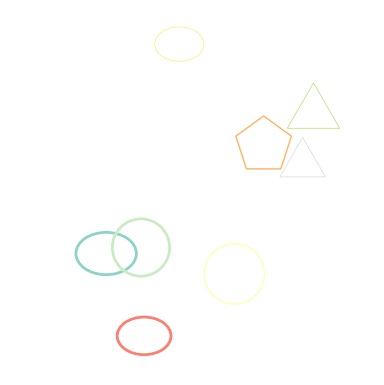[{"shape": "oval", "thickness": 2, "radius": 0.39, "center": [0.276, 0.341]}, {"shape": "circle", "thickness": 1, "radius": 0.39, "center": [0.608, 0.289]}, {"shape": "oval", "thickness": 2, "radius": 0.35, "center": [0.374, 0.128]}, {"shape": "pentagon", "thickness": 1, "radius": 0.38, "center": [0.685, 0.623]}, {"shape": "triangle", "thickness": 0.5, "radius": 0.39, "center": [0.814, 0.706]}, {"shape": "triangle", "thickness": 0.5, "radius": 0.34, "center": [0.786, 0.575]}, {"shape": "circle", "thickness": 2, "radius": 0.37, "center": [0.366, 0.357]}, {"shape": "oval", "thickness": 0.5, "radius": 0.32, "center": [0.466, 0.886]}]